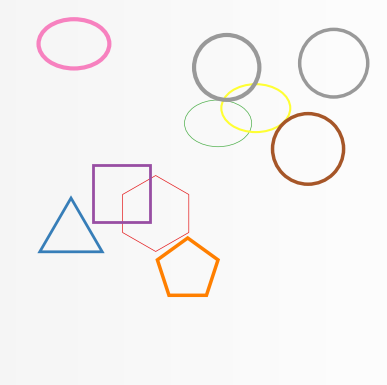[{"shape": "hexagon", "thickness": 0.5, "radius": 0.49, "center": [0.402, 0.445]}, {"shape": "triangle", "thickness": 2, "radius": 0.47, "center": [0.183, 0.393]}, {"shape": "oval", "thickness": 0.5, "radius": 0.43, "center": [0.563, 0.68]}, {"shape": "square", "thickness": 2, "radius": 0.37, "center": [0.314, 0.497]}, {"shape": "pentagon", "thickness": 2.5, "radius": 0.41, "center": [0.484, 0.3]}, {"shape": "oval", "thickness": 1.5, "radius": 0.44, "center": [0.66, 0.719]}, {"shape": "circle", "thickness": 2.5, "radius": 0.46, "center": [0.795, 0.613]}, {"shape": "oval", "thickness": 3, "radius": 0.46, "center": [0.191, 0.886]}, {"shape": "circle", "thickness": 2.5, "radius": 0.44, "center": [0.861, 0.836]}, {"shape": "circle", "thickness": 3, "radius": 0.42, "center": [0.585, 0.825]}]